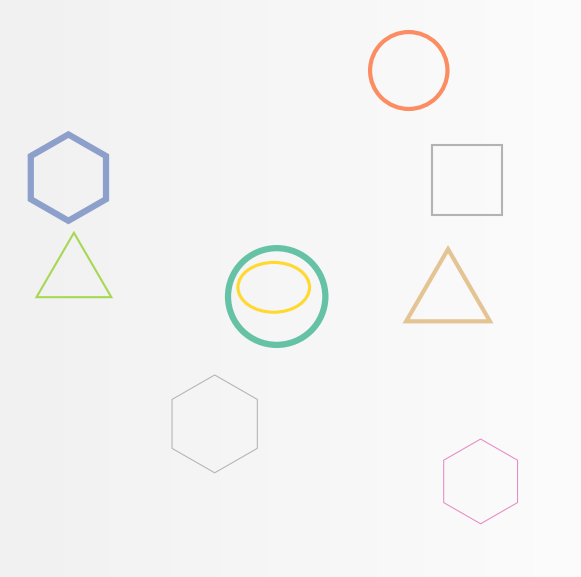[{"shape": "circle", "thickness": 3, "radius": 0.42, "center": [0.476, 0.486]}, {"shape": "circle", "thickness": 2, "radius": 0.33, "center": [0.703, 0.877]}, {"shape": "hexagon", "thickness": 3, "radius": 0.37, "center": [0.118, 0.692]}, {"shape": "hexagon", "thickness": 0.5, "radius": 0.37, "center": [0.827, 0.166]}, {"shape": "triangle", "thickness": 1, "radius": 0.37, "center": [0.127, 0.522]}, {"shape": "oval", "thickness": 1.5, "radius": 0.31, "center": [0.471, 0.502]}, {"shape": "triangle", "thickness": 2, "radius": 0.42, "center": [0.771, 0.484]}, {"shape": "hexagon", "thickness": 0.5, "radius": 0.42, "center": [0.369, 0.265]}, {"shape": "square", "thickness": 1, "radius": 0.3, "center": [0.804, 0.687]}]